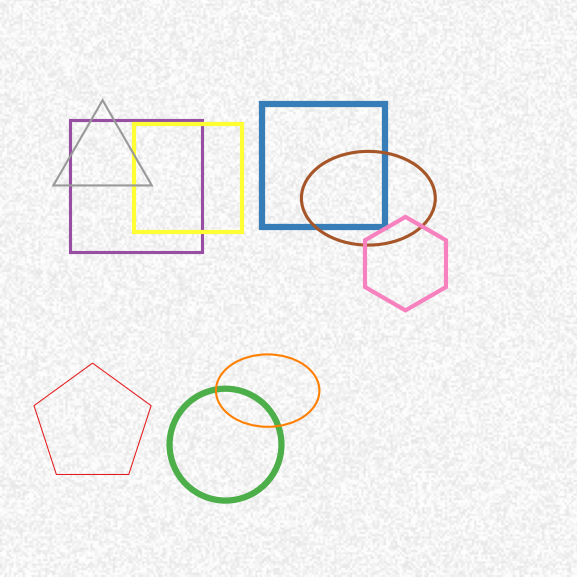[{"shape": "pentagon", "thickness": 0.5, "radius": 0.53, "center": [0.16, 0.264]}, {"shape": "square", "thickness": 3, "radius": 0.53, "center": [0.56, 0.713]}, {"shape": "circle", "thickness": 3, "radius": 0.48, "center": [0.391, 0.229]}, {"shape": "square", "thickness": 1.5, "radius": 0.57, "center": [0.236, 0.678]}, {"shape": "oval", "thickness": 1, "radius": 0.45, "center": [0.464, 0.323]}, {"shape": "square", "thickness": 2, "radius": 0.47, "center": [0.325, 0.691]}, {"shape": "oval", "thickness": 1.5, "radius": 0.58, "center": [0.638, 0.656]}, {"shape": "hexagon", "thickness": 2, "radius": 0.4, "center": [0.702, 0.543]}, {"shape": "triangle", "thickness": 1, "radius": 0.49, "center": [0.178, 0.727]}]